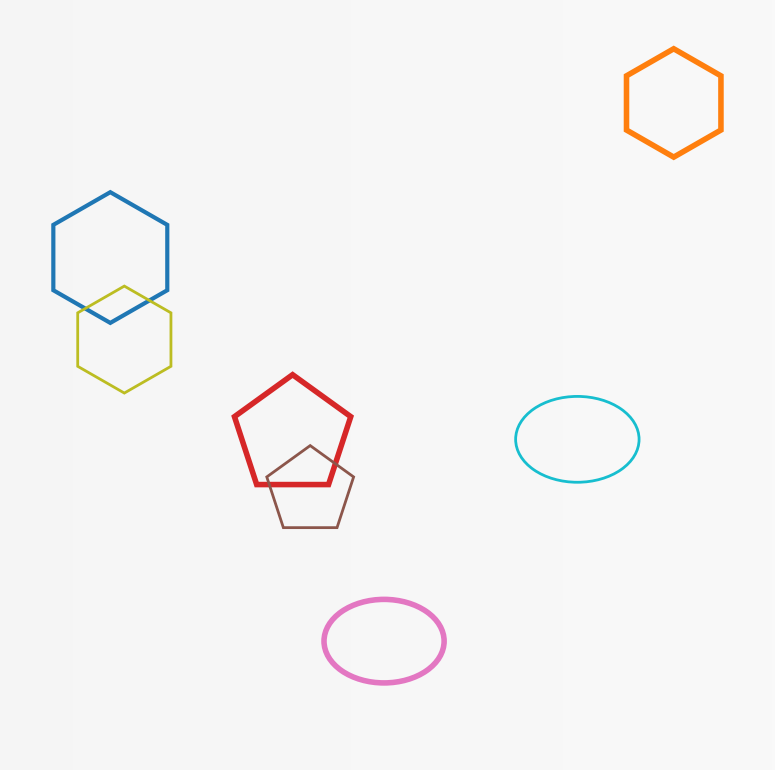[{"shape": "hexagon", "thickness": 1.5, "radius": 0.42, "center": [0.142, 0.666]}, {"shape": "hexagon", "thickness": 2, "radius": 0.35, "center": [0.869, 0.866]}, {"shape": "pentagon", "thickness": 2, "radius": 0.39, "center": [0.378, 0.435]}, {"shape": "pentagon", "thickness": 1, "radius": 0.29, "center": [0.4, 0.362]}, {"shape": "oval", "thickness": 2, "radius": 0.39, "center": [0.496, 0.167]}, {"shape": "hexagon", "thickness": 1, "radius": 0.35, "center": [0.16, 0.559]}, {"shape": "oval", "thickness": 1, "radius": 0.4, "center": [0.745, 0.429]}]